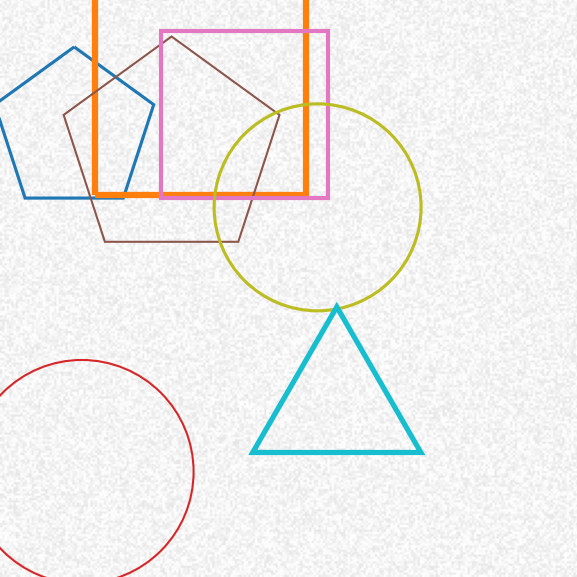[{"shape": "pentagon", "thickness": 1.5, "radius": 0.72, "center": [0.129, 0.773]}, {"shape": "square", "thickness": 3, "radius": 0.92, "center": [0.347, 0.845]}, {"shape": "circle", "thickness": 1, "radius": 0.97, "center": [0.142, 0.182]}, {"shape": "pentagon", "thickness": 1, "radius": 0.98, "center": [0.297, 0.739]}, {"shape": "square", "thickness": 2, "radius": 0.72, "center": [0.423, 0.801]}, {"shape": "circle", "thickness": 1.5, "radius": 0.9, "center": [0.55, 0.64]}, {"shape": "triangle", "thickness": 2.5, "radius": 0.84, "center": [0.583, 0.3]}]